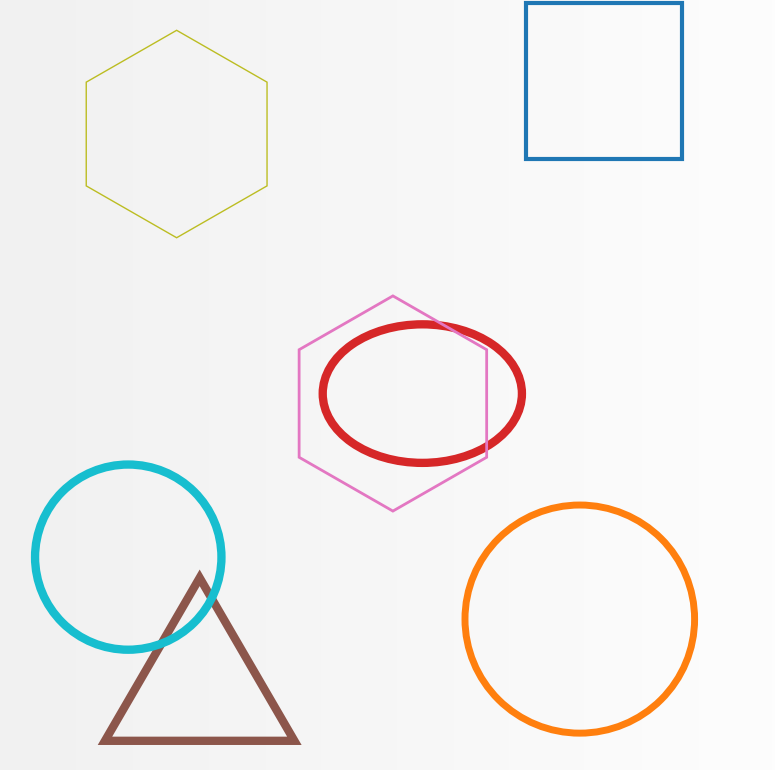[{"shape": "square", "thickness": 1.5, "radius": 0.5, "center": [0.779, 0.895]}, {"shape": "circle", "thickness": 2.5, "radius": 0.74, "center": [0.748, 0.196]}, {"shape": "oval", "thickness": 3, "radius": 0.64, "center": [0.545, 0.489]}, {"shape": "triangle", "thickness": 3, "radius": 0.71, "center": [0.258, 0.108]}, {"shape": "hexagon", "thickness": 1, "radius": 0.7, "center": [0.507, 0.476]}, {"shape": "hexagon", "thickness": 0.5, "radius": 0.67, "center": [0.228, 0.826]}, {"shape": "circle", "thickness": 3, "radius": 0.6, "center": [0.165, 0.276]}]